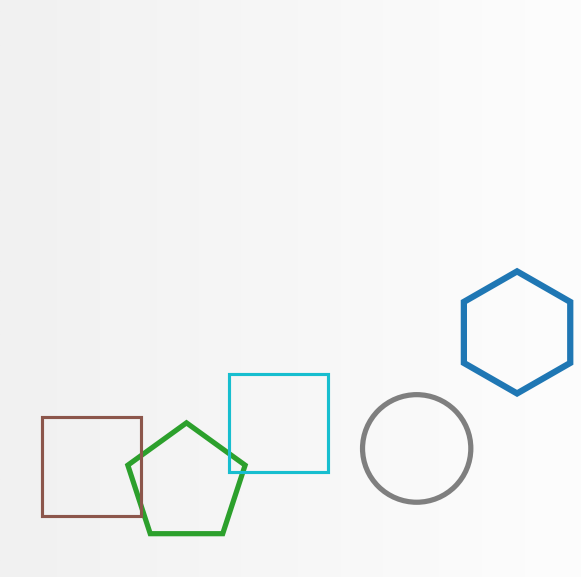[{"shape": "hexagon", "thickness": 3, "radius": 0.53, "center": [0.89, 0.424]}, {"shape": "pentagon", "thickness": 2.5, "radius": 0.53, "center": [0.321, 0.161]}, {"shape": "square", "thickness": 1.5, "radius": 0.43, "center": [0.158, 0.192]}, {"shape": "circle", "thickness": 2.5, "radius": 0.47, "center": [0.717, 0.223]}, {"shape": "square", "thickness": 1.5, "radius": 0.42, "center": [0.479, 0.267]}]